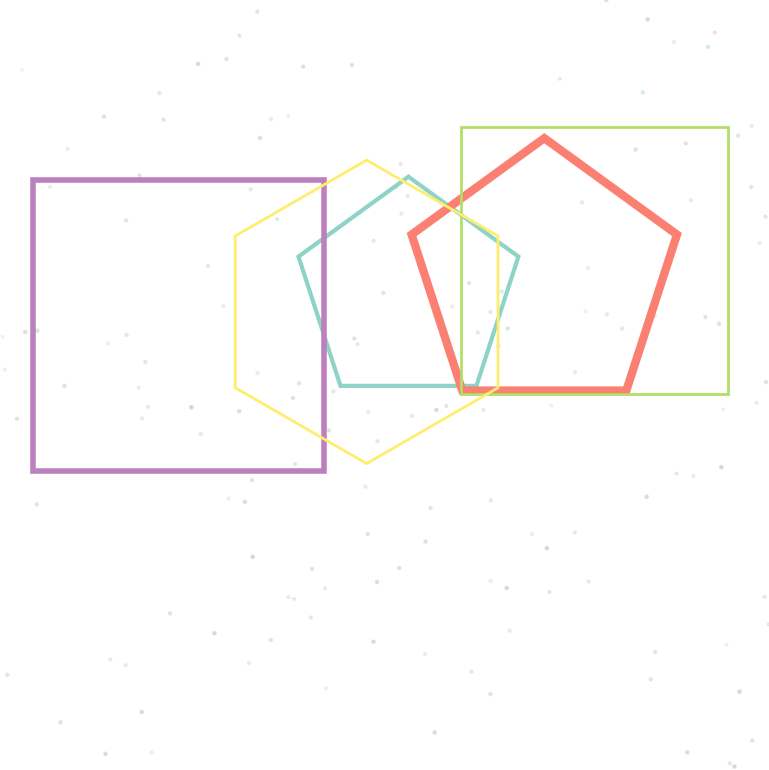[{"shape": "pentagon", "thickness": 1.5, "radius": 0.75, "center": [0.53, 0.62]}, {"shape": "pentagon", "thickness": 3, "radius": 0.91, "center": [0.707, 0.639]}, {"shape": "square", "thickness": 1, "radius": 0.87, "center": [0.771, 0.661]}, {"shape": "square", "thickness": 2, "radius": 0.94, "center": [0.232, 0.577]}, {"shape": "hexagon", "thickness": 1, "radius": 0.99, "center": [0.476, 0.595]}]